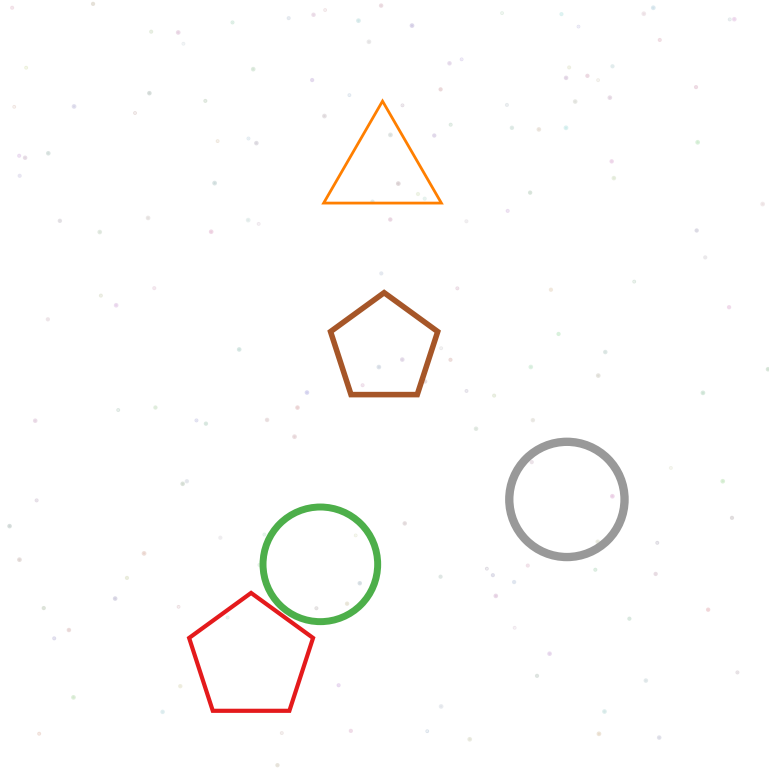[{"shape": "pentagon", "thickness": 1.5, "radius": 0.42, "center": [0.326, 0.145]}, {"shape": "circle", "thickness": 2.5, "radius": 0.37, "center": [0.416, 0.267]}, {"shape": "triangle", "thickness": 1, "radius": 0.44, "center": [0.497, 0.78]}, {"shape": "pentagon", "thickness": 2, "radius": 0.37, "center": [0.499, 0.547]}, {"shape": "circle", "thickness": 3, "radius": 0.37, "center": [0.736, 0.351]}]